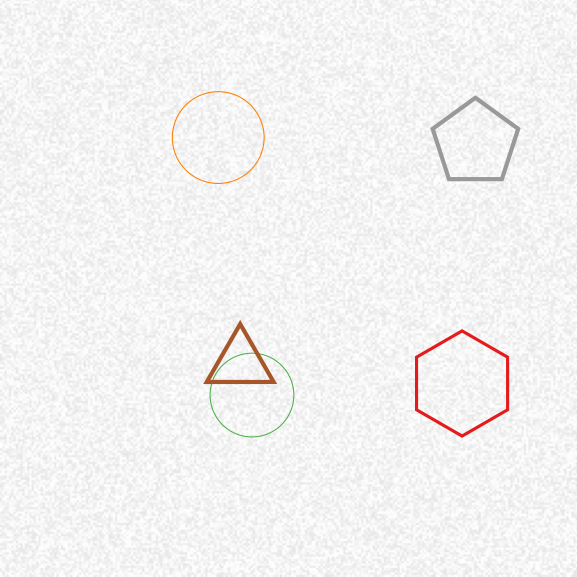[{"shape": "hexagon", "thickness": 1.5, "radius": 0.46, "center": [0.8, 0.335]}, {"shape": "circle", "thickness": 0.5, "radius": 0.36, "center": [0.436, 0.315]}, {"shape": "circle", "thickness": 0.5, "radius": 0.4, "center": [0.378, 0.761]}, {"shape": "triangle", "thickness": 2, "radius": 0.33, "center": [0.416, 0.371]}, {"shape": "pentagon", "thickness": 2, "radius": 0.39, "center": [0.823, 0.752]}]